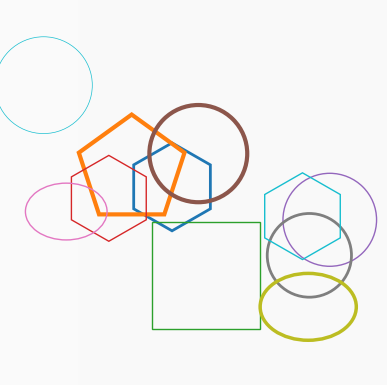[{"shape": "hexagon", "thickness": 2, "radius": 0.57, "center": [0.444, 0.515]}, {"shape": "pentagon", "thickness": 3, "radius": 0.72, "center": [0.34, 0.559]}, {"shape": "square", "thickness": 1, "radius": 0.7, "center": [0.531, 0.284]}, {"shape": "hexagon", "thickness": 1, "radius": 0.56, "center": [0.281, 0.485]}, {"shape": "circle", "thickness": 1, "radius": 0.6, "center": [0.851, 0.429]}, {"shape": "circle", "thickness": 3, "radius": 0.63, "center": [0.512, 0.601]}, {"shape": "oval", "thickness": 1, "radius": 0.53, "center": [0.171, 0.451]}, {"shape": "circle", "thickness": 2, "radius": 0.54, "center": [0.798, 0.337]}, {"shape": "oval", "thickness": 2.5, "radius": 0.62, "center": [0.795, 0.203]}, {"shape": "hexagon", "thickness": 1, "radius": 0.56, "center": [0.781, 0.438]}, {"shape": "circle", "thickness": 0.5, "radius": 0.63, "center": [0.112, 0.779]}]